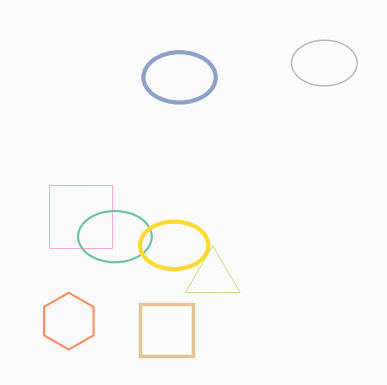[{"shape": "oval", "thickness": 1.5, "radius": 0.48, "center": [0.297, 0.385]}, {"shape": "hexagon", "thickness": 1.5, "radius": 0.37, "center": [0.177, 0.166]}, {"shape": "oval", "thickness": 3, "radius": 0.47, "center": [0.463, 0.799]}, {"shape": "square", "thickness": 0.5, "radius": 0.41, "center": [0.208, 0.437]}, {"shape": "triangle", "thickness": 0.5, "radius": 0.41, "center": [0.549, 0.281]}, {"shape": "oval", "thickness": 3, "radius": 0.44, "center": [0.45, 0.363]}, {"shape": "square", "thickness": 2.5, "radius": 0.34, "center": [0.43, 0.142]}, {"shape": "oval", "thickness": 1, "radius": 0.42, "center": [0.837, 0.836]}]